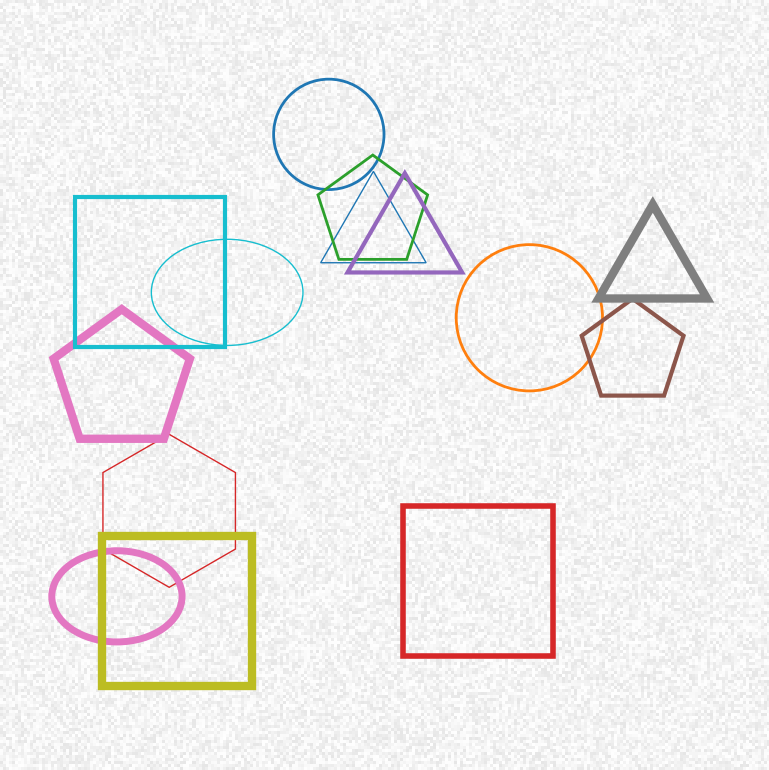[{"shape": "circle", "thickness": 1, "radius": 0.36, "center": [0.427, 0.826]}, {"shape": "triangle", "thickness": 0.5, "radius": 0.4, "center": [0.485, 0.698]}, {"shape": "circle", "thickness": 1, "radius": 0.47, "center": [0.687, 0.587]}, {"shape": "pentagon", "thickness": 1, "radius": 0.37, "center": [0.484, 0.724]}, {"shape": "hexagon", "thickness": 0.5, "radius": 0.5, "center": [0.22, 0.337]}, {"shape": "square", "thickness": 2, "radius": 0.49, "center": [0.621, 0.245]}, {"shape": "triangle", "thickness": 1.5, "radius": 0.43, "center": [0.526, 0.689]}, {"shape": "pentagon", "thickness": 1.5, "radius": 0.35, "center": [0.822, 0.542]}, {"shape": "pentagon", "thickness": 3, "radius": 0.47, "center": [0.158, 0.505]}, {"shape": "oval", "thickness": 2.5, "radius": 0.42, "center": [0.152, 0.226]}, {"shape": "triangle", "thickness": 3, "radius": 0.41, "center": [0.848, 0.653]}, {"shape": "square", "thickness": 3, "radius": 0.49, "center": [0.23, 0.207]}, {"shape": "oval", "thickness": 0.5, "radius": 0.49, "center": [0.295, 0.62]}, {"shape": "square", "thickness": 1.5, "radius": 0.49, "center": [0.194, 0.646]}]